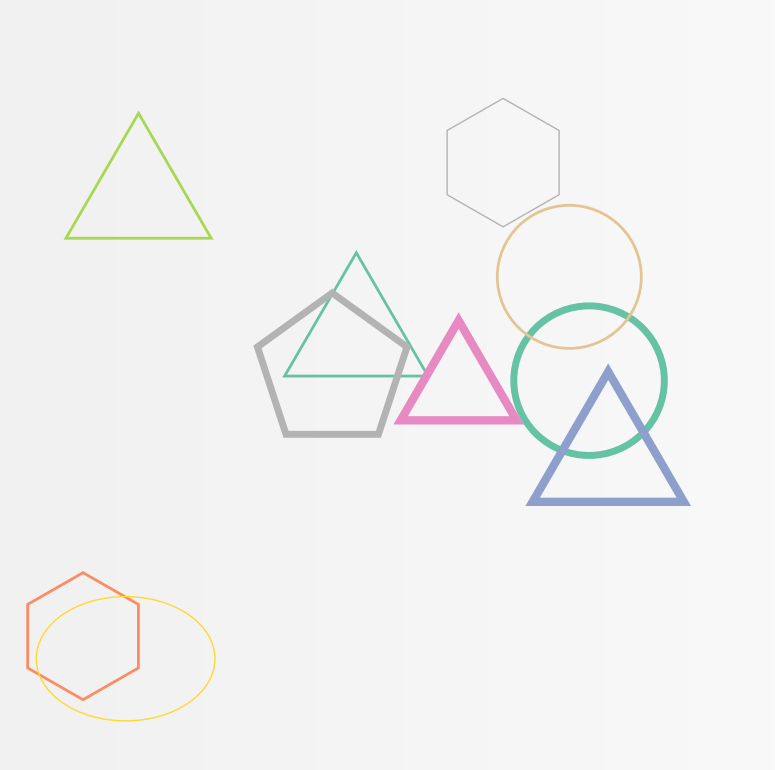[{"shape": "triangle", "thickness": 1, "radius": 0.53, "center": [0.46, 0.565]}, {"shape": "circle", "thickness": 2.5, "radius": 0.49, "center": [0.76, 0.506]}, {"shape": "hexagon", "thickness": 1, "radius": 0.41, "center": [0.107, 0.174]}, {"shape": "triangle", "thickness": 3, "radius": 0.56, "center": [0.785, 0.405]}, {"shape": "triangle", "thickness": 3, "radius": 0.43, "center": [0.592, 0.497]}, {"shape": "triangle", "thickness": 1, "radius": 0.54, "center": [0.179, 0.745]}, {"shape": "oval", "thickness": 0.5, "radius": 0.58, "center": [0.162, 0.145]}, {"shape": "circle", "thickness": 1, "radius": 0.46, "center": [0.735, 0.64]}, {"shape": "pentagon", "thickness": 2.5, "radius": 0.51, "center": [0.429, 0.518]}, {"shape": "hexagon", "thickness": 0.5, "radius": 0.42, "center": [0.649, 0.789]}]